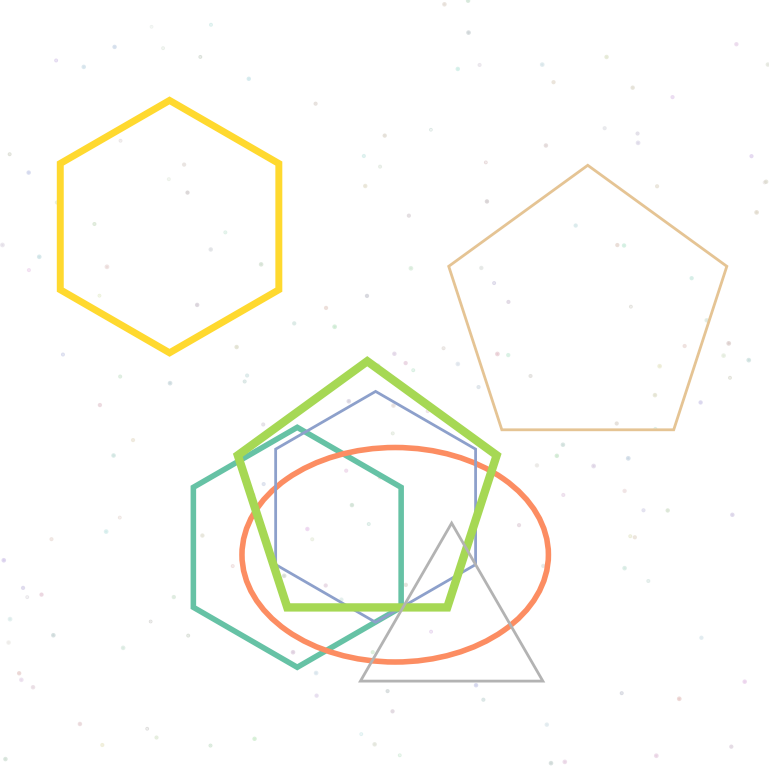[{"shape": "hexagon", "thickness": 2, "radius": 0.78, "center": [0.386, 0.289]}, {"shape": "oval", "thickness": 2, "radius": 0.99, "center": [0.513, 0.28]}, {"shape": "hexagon", "thickness": 1, "radius": 0.75, "center": [0.488, 0.342]}, {"shape": "pentagon", "thickness": 3, "radius": 0.88, "center": [0.477, 0.354]}, {"shape": "hexagon", "thickness": 2.5, "radius": 0.82, "center": [0.22, 0.706]}, {"shape": "pentagon", "thickness": 1, "radius": 0.95, "center": [0.763, 0.595]}, {"shape": "triangle", "thickness": 1, "radius": 0.68, "center": [0.587, 0.184]}]